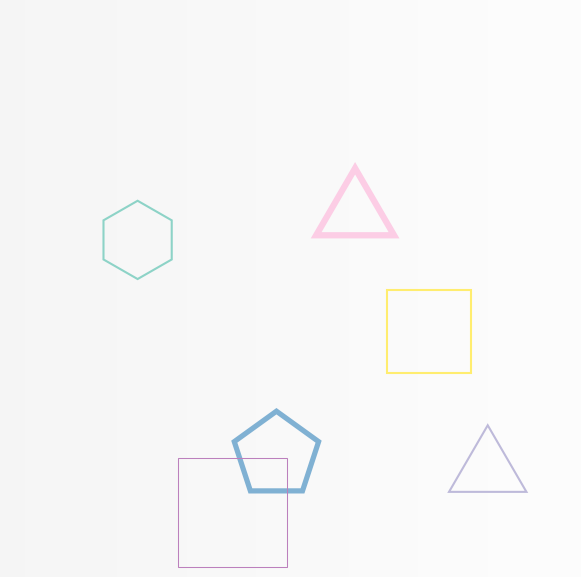[{"shape": "hexagon", "thickness": 1, "radius": 0.34, "center": [0.237, 0.584]}, {"shape": "triangle", "thickness": 1, "radius": 0.38, "center": [0.839, 0.186]}, {"shape": "pentagon", "thickness": 2.5, "radius": 0.38, "center": [0.476, 0.211]}, {"shape": "triangle", "thickness": 3, "radius": 0.39, "center": [0.611, 0.63]}, {"shape": "square", "thickness": 0.5, "radius": 0.47, "center": [0.4, 0.111]}, {"shape": "square", "thickness": 1, "radius": 0.36, "center": [0.738, 0.425]}]